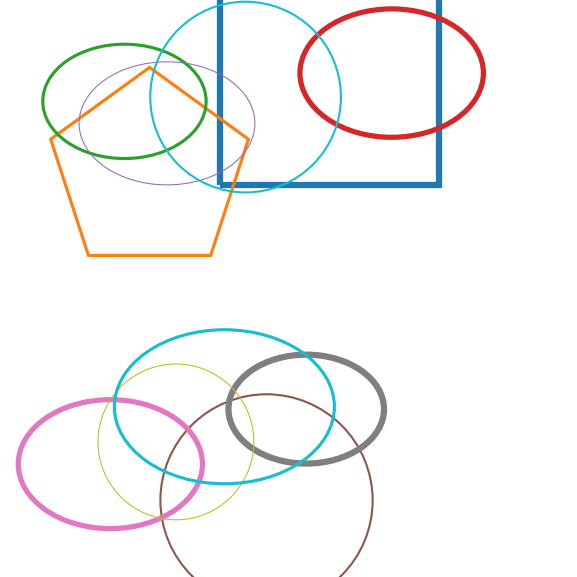[{"shape": "square", "thickness": 3, "radius": 0.95, "center": [0.571, 0.869]}, {"shape": "pentagon", "thickness": 1.5, "radius": 0.9, "center": [0.259, 0.702]}, {"shape": "oval", "thickness": 1.5, "radius": 0.71, "center": [0.216, 0.824]}, {"shape": "oval", "thickness": 2.5, "radius": 0.79, "center": [0.678, 0.873]}, {"shape": "oval", "thickness": 0.5, "radius": 0.76, "center": [0.289, 0.786]}, {"shape": "circle", "thickness": 1, "radius": 0.92, "center": [0.462, 0.133]}, {"shape": "oval", "thickness": 2.5, "radius": 0.8, "center": [0.191, 0.195]}, {"shape": "oval", "thickness": 3, "radius": 0.67, "center": [0.53, 0.291]}, {"shape": "circle", "thickness": 0.5, "radius": 0.67, "center": [0.305, 0.234]}, {"shape": "oval", "thickness": 1.5, "radius": 0.95, "center": [0.389, 0.295]}, {"shape": "circle", "thickness": 1, "radius": 0.83, "center": [0.425, 0.831]}]